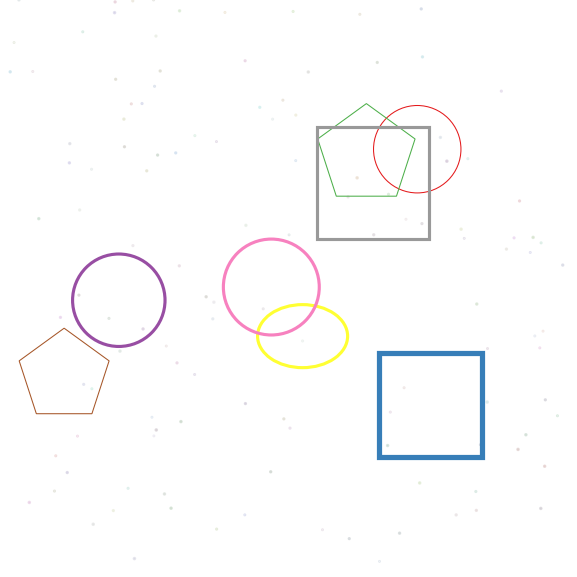[{"shape": "circle", "thickness": 0.5, "radius": 0.38, "center": [0.722, 0.741]}, {"shape": "square", "thickness": 2.5, "radius": 0.45, "center": [0.746, 0.298]}, {"shape": "pentagon", "thickness": 0.5, "radius": 0.44, "center": [0.634, 0.731]}, {"shape": "circle", "thickness": 1.5, "radius": 0.4, "center": [0.206, 0.479]}, {"shape": "oval", "thickness": 1.5, "radius": 0.39, "center": [0.524, 0.417]}, {"shape": "pentagon", "thickness": 0.5, "radius": 0.41, "center": [0.111, 0.349]}, {"shape": "circle", "thickness": 1.5, "radius": 0.42, "center": [0.47, 0.502]}, {"shape": "square", "thickness": 1.5, "radius": 0.48, "center": [0.646, 0.682]}]